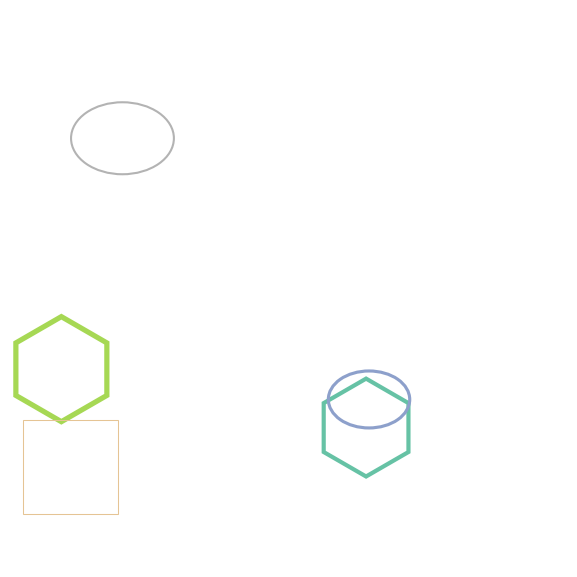[{"shape": "hexagon", "thickness": 2, "radius": 0.42, "center": [0.634, 0.259]}, {"shape": "oval", "thickness": 1.5, "radius": 0.35, "center": [0.639, 0.307]}, {"shape": "hexagon", "thickness": 2.5, "radius": 0.45, "center": [0.106, 0.36]}, {"shape": "square", "thickness": 0.5, "radius": 0.41, "center": [0.122, 0.191]}, {"shape": "oval", "thickness": 1, "radius": 0.45, "center": [0.212, 0.76]}]